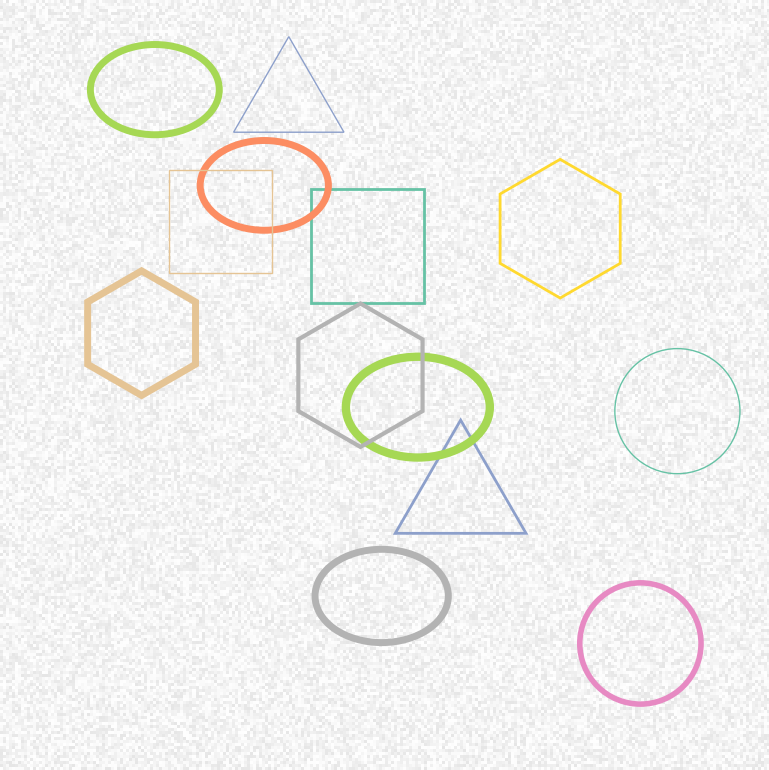[{"shape": "circle", "thickness": 0.5, "radius": 0.41, "center": [0.88, 0.466]}, {"shape": "square", "thickness": 1, "radius": 0.37, "center": [0.477, 0.68]}, {"shape": "oval", "thickness": 2.5, "radius": 0.42, "center": [0.343, 0.759]}, {"shape": "triangle", "thickness": 0.5, "radius": 0.41, "center": [0.375, 0.87]}, {"shape": "triangle", "thickness": 1, "radius": 0.49, "center": [0.598, 0.356]}, {"shape": "circle", "thickness": 2, "radius": 0.39, "center": [0.832, 0.164]}, {"shape": "oval", "thickness": 3, "radius": 0.47, "center": [0.543, 0.471]}, {"shape": "oval", "thickness": 2.5, "radius": 0.42, "center": [0.201, 0.884]}, {"shape": "hexagon", "thickness": 1, "radius": 0.45, "center": [0.727, 0.703]}, {"shape": "hexagon", "thickness": 2.5, "radius": 0.4, "center": [0.184, 0.567]}, {"shape": "square", "thickness": 0.5, "radius": 0.34, "center": [0.287, 0.712]}, {"shape": "hexagon", "thickness": 1.5, "radius": 0.47, "center": [0.468, 0.513]}, {"shape": "oval", "thickness": 2.5, "radius": 0.43, "center": [0.496, 0.226]}]